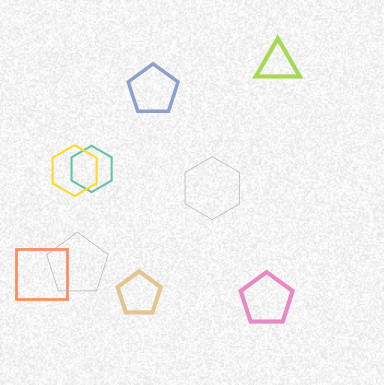[{"shape": "hexagon", "thickness": 1.5, "radius": 0.3, "center": [0.238, 0.561]}, {"shape": "square", "thickness": 2, "radius": 0.33, "center": [0.107, 0.288]}, {"shape": "pentagon", "thickness": 2.5, "radius": 0.34, "center": [0.398, 0.766]}, {"shape": "pentagon", "thickness": 3, "radius": 0.35, "center": [0.693, 0.222]}, {"shape": "triangle", "thickness": 3, "radius": 0.33, "center": [0.722, 0.834]}, {"shape": "hexagon", "thickness": 1.5, "radius": 0.33, "center": [0.194, 0.557]}, {"shape": "pentagon", "thickness": 3, "radius": 0.29, "center": [0.361, 0.236]}, {"shape": "hexagon", "thickness": 0.5, "radius": 0.41, "center": [0.551, 0.511]}, {"shape": "pentagon", "thickness": 0.5, "radius": 0.42, "center": [0.201, 0.313]}]